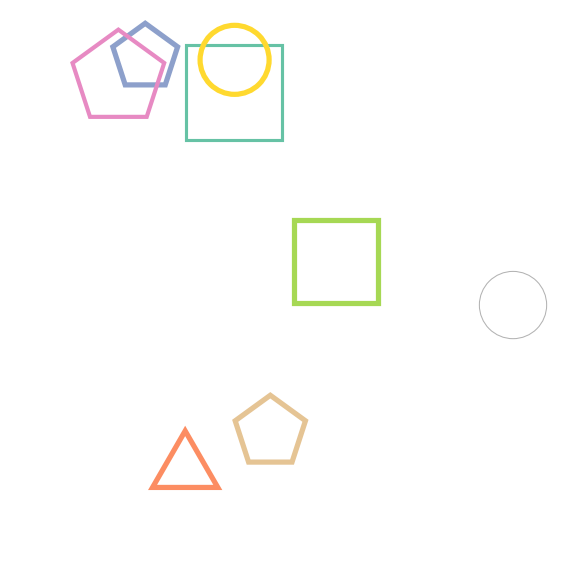[{"shape": "square", "thickness": 1.5, "radius": 0.41, "center": [0.405, 0.839]}, {"shape": "triangle", "thickness": 2.5, "radius": 0.33, "center": [0.321, 0.188]}, {"shape": "pentagon", "thickness": 2.5, "radius": 0.29, "center": [0.251, 0.9]}, {"shape": "pentagon", "thickness": 2, "radius": 0.42, "center": [0.205, 0.864]}, {"shape": "square", "thickness": 2.5, "radius": 0.36, "center": [0.582, 0.546]}, {"shape": "circle", "thickness": 2.5, "radius": 0.3, "center": [0.406, 0.896]}, {"shape": "pentagon", "thickness": 2.5, "radius": 0.32, "center": [0.468, 0.251]}, {"shape": "circle", "thickness": 0.5, "radius": 0.29, "center": [0.888, 0.471]}]